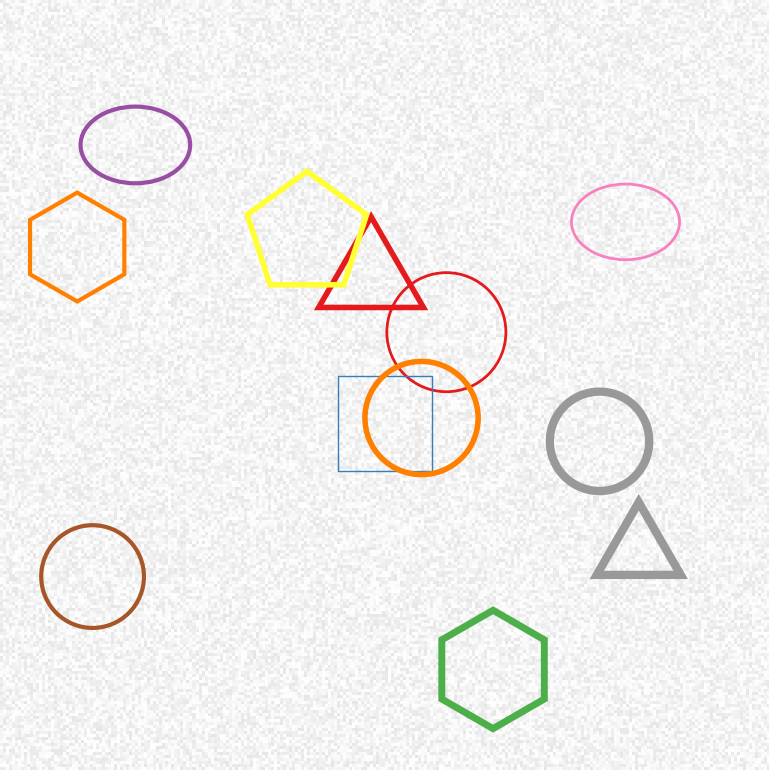[{"shape": "triangle", "thickness": 2, "radius": 0.39, "center": [0.482, 0.64]}, {"shape": "circle", "thickness": 1, "radius": 0.39, "center": [0.58, 0.569]}, {"shape": "square", "thickness": 0.5, "radius": 0.31, "center": [0.5, 0.45]}, {"shape": "hexagon", "thickness": 2.5, "radius": 0.38, "center": [0.64, 0.131]}, {"shape": "oval", "thickness": 1.5, "radius": 0.36, "center": [0.176, 0.812]}, {"shape": "circle", "thickness": 2, "radius": 0.37, "center": [0.547, 0.457]}, {"shape": "hexagon", "thickness": 1.5, "radius": 0.35, "center": [0.1, 0.679]}, {"shape": "pentagon", "thickness": 2, "radius": 0.41, "center": [0.399, 0.696]}, {"shape": "circle", "thickness": 1.5, "radius": 0.33, "center": [0.12, 0.251]}, {"shape": "oval", "thickness": 1, "radius": 0.35, "center": [0.812, 0.712]}, {"shape": "triangle", "thickness": 3, "radius": 0.31, "center": [0.83, 0.285]}, {"shape": "circle", "thickness": 3, "radius": 0.32, "center": [0.779, 0.427]}]